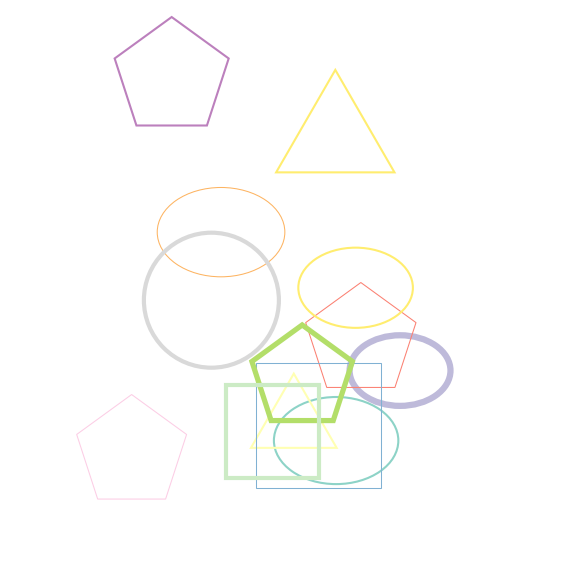[{"shape": "oval", "thickness": 1, "radius": 0.54, "center": [0.582, 0.236]}, {"shape": "triangle", "thickness": 1, "radius": 0.43, "center": [0.509, 0.266]}, {"shape": "oval", "thickness": 3, "radius": 0.44, "center": [0.693, 0.357]}, {"shape": "pentagon", "thickness": 0.5, "radius": 0.5, "center": [0.625, 0.409]}, {"shape": "square", "thickness": 0.5, "radius": 0.54, "center": [0.551, 0.262]}, {"shape": "oval", "thickness": 0.5, "radius": 0.55, "center": [0.383, 0.597]}, {"shape": "pentagon", "thickness": 2.5, "radius": 0.46, "center": [0.523, 0.345]}, {"shape": "pentagon", "thickness": 0.5, "radius": 0.5, "center": [0.228, 0.216]}, {"shape": "circle", "thickness": 2, "radius": 0.58, "center": [0.366, 0.479]}, {"shape": "pentagon", "thickness": 1, "radius": 0.52, "center": [0.297, 0.866]}, {"shape": "square", "thickness": 2, "radius": 0.4, "center": [0.471, 0.252]}, {"shape": "triangle", "thickness": 1, "radius": 0.59, "center": [0.581, 0.76]}, {"shape": "oval", "thickness": 1, "radius": 0.5, "center": [0.616, 0.501]}]